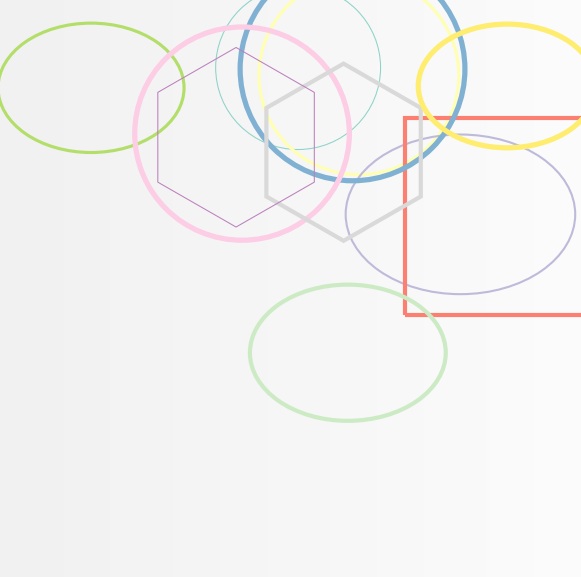[{"shape": "circle", "thickness": 0.5, "radius": 0.71, "center": [0.513, 0.882]}, {"shape": "circle", "thickness": 1.5, "radius": 0.86, "center": [0.617, 0.869]}, {"shape": "oval", "thickness": 1, "radius": 0.99, "center": [0.792, 0.628]}, {"shape": "square", "thickness": 2, "radius": 0.86, "center": [0.869, 0.624]}, {"shape": "circle", "thickness": 2.5, "radius": 0.97, "center": [0.606, 0.88]}, {"shape": "oval", "thickness": 1.5, "radius": 0.8, "center": [0.157, 0.847]}, {"shape": "circle", "thickness": 2.5, "radius": 0.92, "center": [0.416, 0.768]}, {"shape": "hexagon", "thickness": 2, "radius": 0.77, "center": [0.591, 0.736]}, {"shape": "hexagon", "thickness": 0.5, "radius": 0.78, "center": [0.406, 0.761]}, {"shape": "oval", "thickness": 2, "radius": 0.84, "center": [0.598, 0.388]}, {"shape": "oval", "thickness": 2.5, "radius": 0.76, "center": [0.873, 0.85]}]